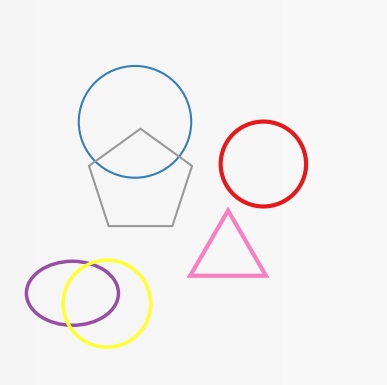[{"shape": "circle", "thickness": 3, "radius": 0.55, "center": [0.68, 0.574]}, {"shape": "circle", "thickness": 1.5, "radius": 0.73, "center": [0.348, 0.684]}, {"shape": "oval", "thickness": 2.5, "radius": 0.59, "center": [0.187, 0.238]}, {"shape": "circle", "thickness": 2.5, "radius": 0.56, "center": [0.276, 0.211]}, {"shape": "triangle", "thickness": 3, "radius": 0.56, "center": [0.589, 0.34]}, {"shape": "pentagon", "thickness": 1.5, "radius": 0.7, "center": [0.363, 0.526]}]